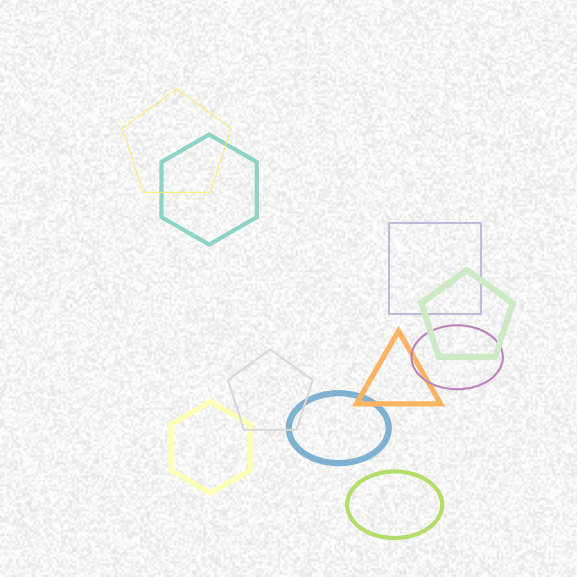[{"shape": "hexagon", "thickness": 2, "radius": 0.48, "center": [0.362, 0.671]}, {"shape": "hexagon", "thickness": 2.5, "radius": 0.4, "center": [0.365, 0.224]}, {"shape": "square", "thickness": 1, "radius": 0.4, "center": [0.753, 0.534]}, {"shape": "oval", "thickness": 3, "radius": 0.43, "center": [0.587, 0.258]}, {"shape": "triangle", "thickness": 2.5, "radius": 0.42, "center": [0.69, 0.342]}, {"shape": "oval", "thickness": 2, "radius": 0.41, "center": [0.683, 0.125]}, {"shape": "pentagon", "thickness": 1, "radius": 0.39, "center": [0.468, 0.317]}, {"shape": "oval", "thickness": 1, "radius": 0.4, "center": [0.792, 0.38]}, {"shape": "pentagon", "thickness": 3, "radius": 0.42, "center": [0.809, 0.448]}, {"shape": "pentagon", "thickness": 0.5, "radius": 0.49, "center": [0.306, 0.746]}]